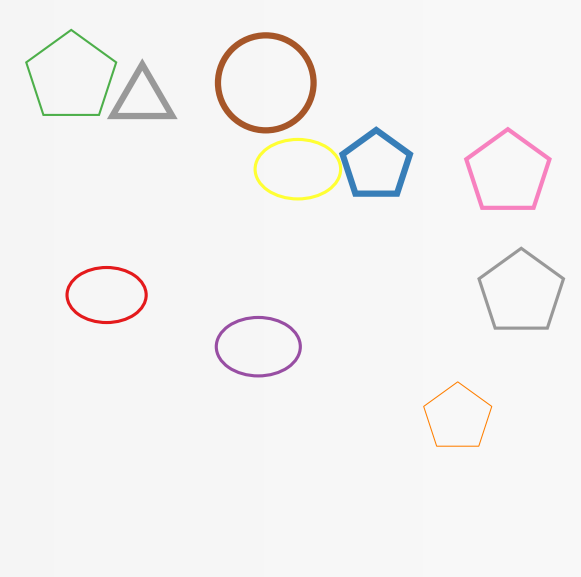[{"shape": "oval", "thickness": 1.5, "radius": 0.34, "center": [0.183, 0.488]}, {"shape": "pentagon", "thickness": 3, "radius": 0.3, "center": [0.647, 0.713]}, {"shape": "pentagon", "thickness": 1, "radius": 0.41, "center": [0.123, 0.866]}, {"shape": "oval", "thickness": 1.5, "radius": 0.36, "center": [0.444, 0.399]}, {"shape": "pentagon", "thickness": 0.5, "radius": 0.31, "center": [0.787, 0.276]}, {"shape": "oval", "thickness": 1.5, "radius": 0.37, "center": [0.512, 0.706]}, {"shape": "circle", "thickness": 3, "radius": 0.41, "center": [0.457, 0.856]}, {"shape": "pentagon", "thickness": 2, "radius": 0.38, "center": [0.874, 0.7]}, {"shape": "triangle", "thickness": 3, "radius": 0.3, "center": [0.245, 0.828]}, {"shape": "pentagon", "thickness": 1.5, "radius": 0.38, "center": [0.897, 0.493]}]